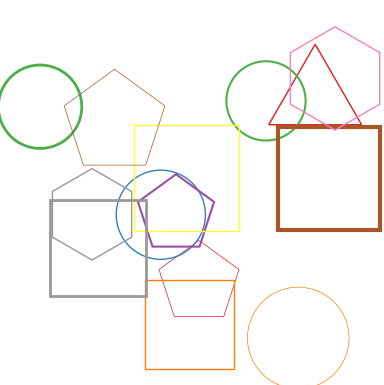[{"shape": "triangle", "thickness": 1, "radius": 0.7, "center": [0.819, 0.746]}, {"shape": "pentagon", "thickness": 0.5, "radius": 0.55, "center": [0.517, 0.266]}, {"shape": "circle", "thickness": 1, "radius": 0.58, "center": [0.418, 0.442]}, {"shape": "circle", "thickness": 1.5, "radius": 0.51, "center": [0.691, 0.738]}, {"shape": "circle", "thickness": 2, "radius": 0.54, "center": [0.104, 0.723]}, {"shape": "pentagon", "thickness": 1.5, "radius": 0.52, "center": [0.457, 0.443]}, {"shape": "square", "thickness": 1, "radius": 0.58, "center": [0.493, 0.156]}, {"shape": "circle", "thickness": 0.5, "radius": 0.66, "center": [0.775, 0.122]}, {"shape": "square", "thickness": 1, "radius": 0.69, "center": [0.485, 0.537]}, {"shape": "pentagon", "thickness": 0.5, "radius": 0.69, "center": [0.298, 0.682]}, {"shape": "square", "thickness": 3, "radius": 0.67, "center": [0.855, 0.536]}, {"shape": "hexagon", "thickness": 1, "radius": 0.67, "center": [0.87, 0.796]}, {"shape": "square", "thickness": 2, "radius": 0.62, "center": [0.255, 0.356]}, {"shape": "hexagon", "thickness": 1, "radius": 0.59, "center": [0.239, 0.443]}]